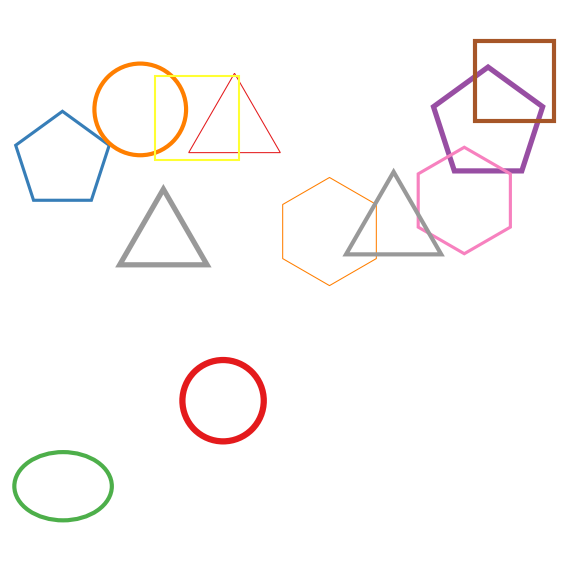[{"shape": "triangle", "thickness": 0.5, "radius": 0.46, "center": [0.406, 0.781]}, {"shape": "circle", "thickness": 3, "radius": 0.35, "center": [0.386, 0.305]}, {"shape": "pentagon", "thickness": 1.5, "radius": 0.43, "center": [0.108, 0.721]}, {"shape": "oval", "thickness": 2, "radius": 0.42, "center": [0.109, 0.157]}, {"shape": "pentagon", "thickness": 2.5, "radius": 0.5, "center": [0.845, 0.784]}, {"shape": "hexagon", "thickness": 0.5, "radius": 0.47, "center": [0.571, 0.598]}, {"shape": "circle", "thickness": 2, "radius": 0.4, "center": [0.243, 0.81]}, {"shape": "square", "thickness": 1, "radius": 0.36, "center": [0.341, 0.794]}, {"shape": "square", "thickness": 2, "radius": 0.34, "center": [0.891, 0.859]}, {"shape": "hexagon", "thickness": 1.5, "radius": 0.46, "center": [0.804, 0.652]}, {"shape": "triangle", "thickness": 2, "radius": 0.48, "center": [0.682, 0.606]}, {"shape": "triangle", "thickness": 2.5, "radius": 0.44, "center": [0.283, 0.584]}]